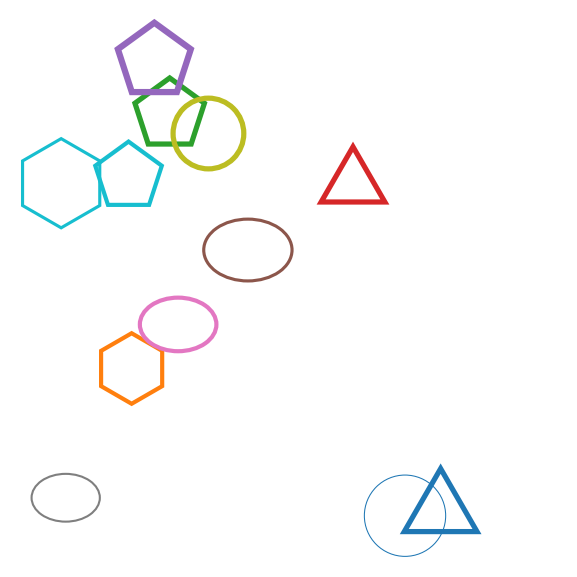[{"shape": "circle", "thickness": 0.5, "radius": 0.35, "center": [0.701, 0.106]}, {"shape": "triangle", "thickness": 2.5, "radius": 0.36, "center": [0.763, 0.115]}, {"shape": "hexagon", "thickness": 2, "radius": 0.31, "center": [0.228, 0.361]}, {"shape": "pentagon", "thickness": 2.5, "radius": 0.32, "center": [0.294, 0.801]}, {"shape": "triangle", "thickness": 2.5, "radius": 0.32, "center": [0.611, 0.681]}, {"shape": "pentagon", "thickness": 3, "radius": 0.33, "center": [0.267, 0.893]}, {"shape": "oval", "thickness": 1.5, "radius": 0.38, "center": [0.429, 0.566]}, {"shape": "oval", "thickness": 2, "radius": 0.33, "center": [0.308, 0.437]}, {"shape": "oval", "thickness": 1, "radius": 0.3, "center": [0.114, 0.137]}, {"shape": "circle", "thickness": 2.5, "radius": 0.31, "center": [0.361, 0.768]}, {"shape": "pentagon", "thickness": 2, "radius": 0.3, "center": [0.223, 0.693]}, {"shape": "hexagon", "thickness": 1.5, "radius": 0.39, "center": [0.106, 0.682]}]